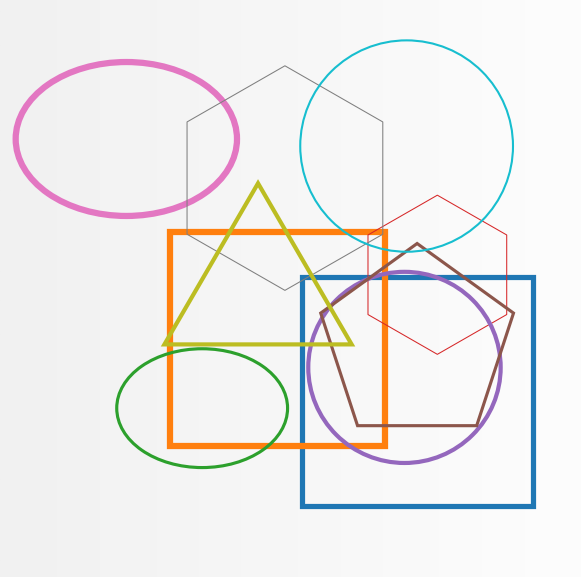[{"shape": "square", "thickness": 2.5, "radius": 0.99, "center": [0.718, 0.321]}, {"shape": "square", "thickness": 3, "radius": 0.92, "center": [0.478, 0.412]}, {"shape": "oval", "thickness": 1.5, "radius": 0.73, "center": [0.348, 0.292]}, {"shape": "hexagon", "thickness": 0.5, "radius": 0.69, "center": [0.752, 0.523]}, {"shape": "circle", "thickness": 2, "radius": 0.83, "center": [0.696, 0.363]}, {"shape": "pentagon", "thickness": 1.5, "radius": 0.87, "center": [0.718, 0.403]}, {"shape": "oval", "thickness": 3, "radius": 0.95, "center": [0.217, 0.758]}, {"shape": "hexagon", "thickness": 0.5, "radius": 0.97, "center": [0.49, 0.691]}, {"shape": "triangle", "thickness": 2, "radius": 0.93, "center": [0.444, 0.496]}, {"shape": "circle", "thickness": 1, "radius": 0.92, "center": [0.7, 0.746]}]